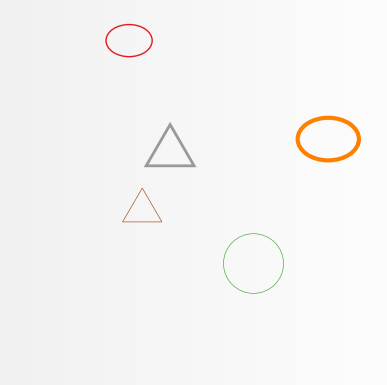[{"shape": "oval", "thickness": 1, "radius": 0.3, "center": [0.333, 0.895]}, {"shape": "circle", "thickness": 0.5, "radius": 0.39, "center": [0.654, 0.316]}, {"shape": "oval", "thickness": 3, "radius": 0.4, "center": [0.847, 0.639]}, {"shape": "triangle", "thickness": 0.5, "radius": 0.29, "center": [0.367, 0.453]}, {"shape": "triangle", "thickness": 2, "radius": 0.36, "center": [0.439, 0.605]}]